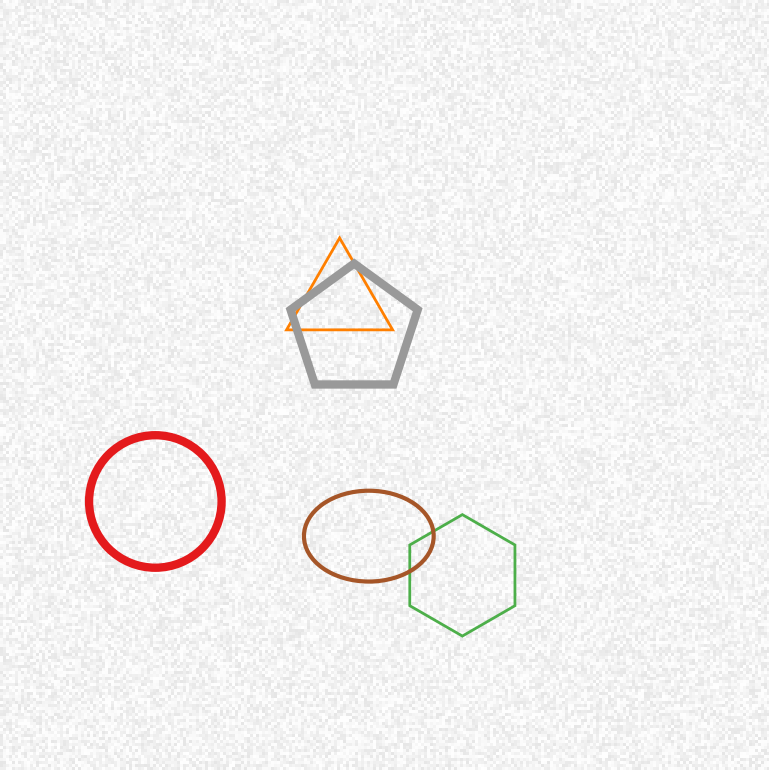[{"shape": "circle", "thickness": 3, "radius": 0.43, "center": [0.202, 0.349]}, {"shape": "hexagon", "thickness": 1, "radius": 0.39, "center": [0.6, 0.253]}, {"shape": "triangle", "thickness": 1, "radius": 0.4, "center": [0.441, 0.611]}, {"shape": "oval", "thickness": 1.5, "radius": 0.42, "center": [0.479, 0.304]}, {"shape": "pentagon", "thickness": 3, "radius": 0.43, "center": [0.46, 0.571]}]